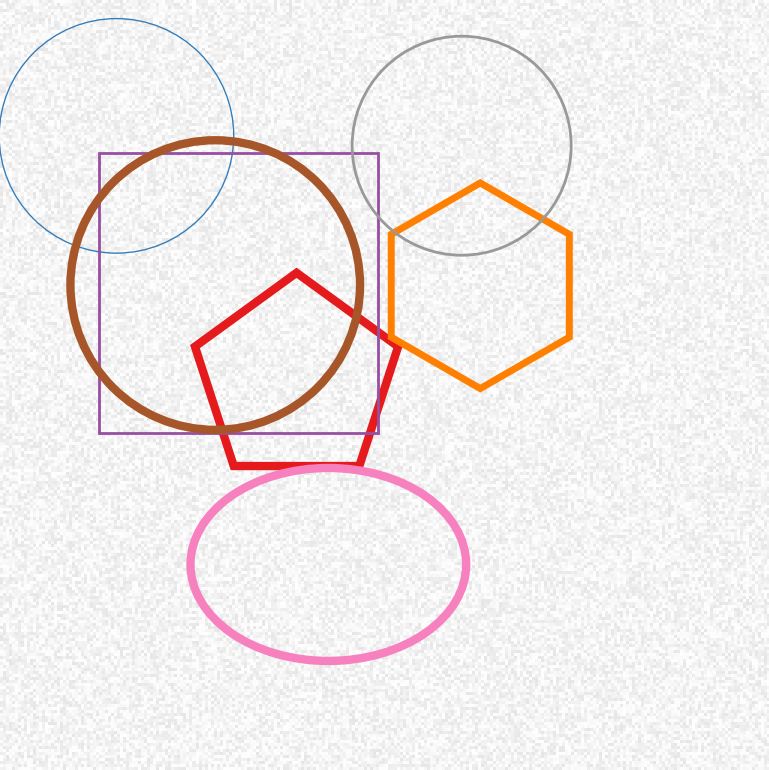[{"shape": "pentagon", "thickness": 3, "radius": 0.69, "center": [0.385, 0.507]}, {"shape": "circle", "thickness": 0.5, "radius": 0.76, "center": [0.151, 0.824]}, {"shape": "square", "thickness": 1, "radius": 0.91, "center": [0.31, 0.619]}, {"shape": "hexagon", "thickness": 2.5, "radius": 0.67, "center": [0.624, 0.629]}, {"shape": "circle", "thickness": 3, "radius": 0.94, "center": [0.28, 0.63]}, {"shape": "oval", "thickness": 3, "radius": 0.9, "center": [0.426, 0.267]}, {"shape": "circle", "thickness": 1, "radius": 0.71, "center": [0.6, 0.811]}]